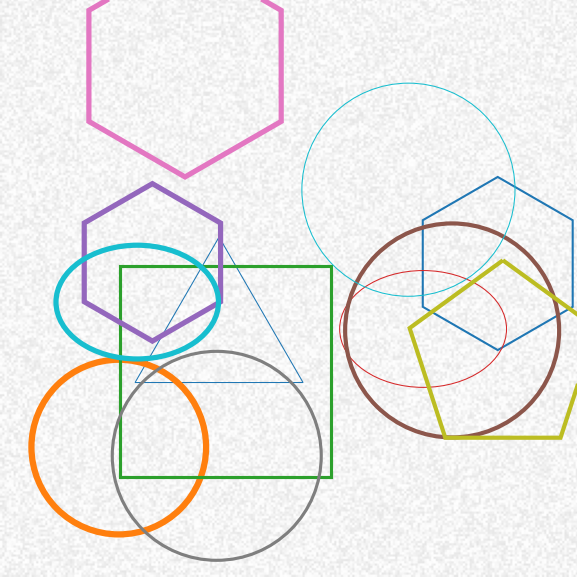[{"shape": "triangle", "thickness": 0.5, "radius": 0.84, "center": [0.379, 0.421]}, {"shape": "hexagon", "thickness": 1, "radius": 0.75, "center": [0.862, 0.543]}, {"shape": "circle", "thickness": 3, "radius": 0.76, "center": [0.206, 0.225]}, {"shape": "square", "thickness": 1.5, "radius": 0.92, "center": [0.39, 0.355]}, {"shape": "oval", "thickness": 0.5, "radius": 0.72, "center": [0.733, 0.43]}, {"shape": "hexagon", "thickness": 2.5, "radius": 0.68, "center": [0.264, 0.545]}, {"shape": "circle", "thickness": 2, "radius": 0.93, "center": [0.783, 0.427]}, {"shape": "hexagon", "thickness": 2.5, "radius": 0.96, "center": [0.32, 0.885]}, {"shape": "circle", "thickness": 1.5, "radius": 0.9, "center": [0.375, 0.21]}, {"shape": "pentagon", "thickness": 2, "radius": 0.85, "center": [0.871, 0.379]}, {"shape": "circle", "thickness": 0.5, "radius": 0.92, "center": [0.707, 0.671]}, {"shape": "oval", "thickness": 2.5, "radius": 0.7, "center": [0.238, 0.476]}]